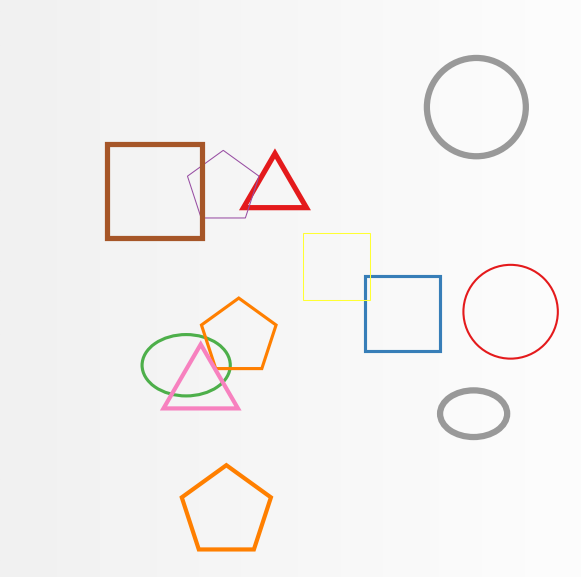[{"shape": "circle", "thickness": 1, "radius": 0.41, "center": [0.878, 0.459]}, {"shape": "triangle", "thickness": 2.5, "radius": 0.31, "center": [0.473, 0.671]}, {"shape": "square", "thickness": 1.5, "radius": 0.32, "center": [0.692, 0.456]}, {"shape": "oval", "thickness": 1.5, "radius": 0.38, "center": [0.32, 0.367]}, {"shape": "pentagon", "thickness": 0.5, "radius": 0.32, "center": [0.384, 0.674]}, {"shape": "pentagon", "thickness": 1.5, "radius": 0.34, "center": [0.411, 0.415]}, {"shape": "pentagon", "thickness": 2, "radius": 0.4, "center": [0.389, 0.113]}, {"shape": "square", "thickness": 0.5, "radius": 0.29, "center": [0.579, 0.538]}, {"shape": "square", "thickness": 2.5, "radius": 0.41, "center": [0.267, 0.669]}, {"shape": "triangle", "thickness": 2, "radius": 0.37, "center": [0.345, 0.329]}, {"shape": "circle", "thickness": 3, "radius": 0.43, "center": [0.82, 0.814]}, {"shape": "oval", "thickness": 3, "radius": 0.29, "center": [0.815, 0.283]}]